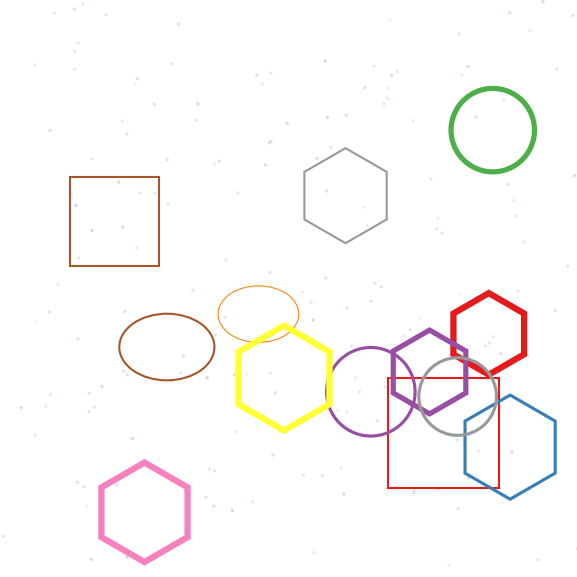[{"shape": "square", "thickness": 1, "radius": 0.48, "center": [0.768, 0.249]}, {"shape": "hexagon", "thickness": 3, "radius": 0.35, "center": [0.846, 0.421]}, {"shape": "hexagon", "thickness": 1.5, "radius": 0.45, "center": [0.883, 0.225]}, {"shape": "circle", "thickness": 2.5, "radius": 0.36, "center": [0.853, 0.774]}, {"shape": "hexagon", "thickness": 2.5, "radius": 0.36, "center": [0.744, 0.355]}, {"shape": "circle", "thickness": 1.5, "radius": 0.38, "center": [0.642, 0.321]}, {"shape": "oval", "thickness": 0.5, "radius": 0.35, "center": [0.447, 0.455]}, {"shape": "hexagon", "thickness": 3, "radius": 0.45, "center": [0.492, 0.344]}, {"shape": "oval", "thickness": 1, "radius": 0.41, "center": [0.289, 0.398]}, {"shape": "square", "thickness": 1, "radius": 0.39, "center": [0.198, 0.616]}, {"shape": "hexagon", "thickness": 3, "radius": 0.43, "center": [0.25, 0.112]}, {"shape": "circle", "thickness": 1.5, "radius": 0.34, "center": [0.792, 0.313]}, {"shape": "hexagon", "thickness": 1, "radius": 0.41, "center": [0.598, 0.66]}]